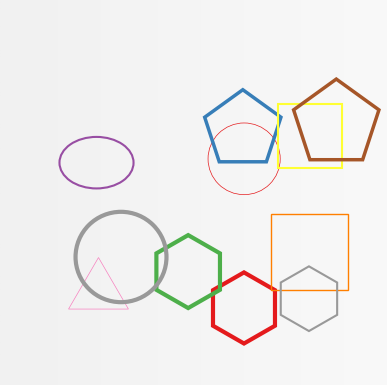[{"shape": "circle", "thickness": 0.5, "radius": 0.47, "center": [0.63, 0.587]}, {"shape": "hexagon", "thickness": 3, "radius": 0.46, "center": [0.63, 0.2]}, {"shape": "pentagon", "thickness": 2.5, "radius": 0.52, "center": [0.627, 0.663]}, {"shape": "hexagon", "thickness": 3, "radius": 0.47, "center": [0.486, 0.295]}, {"shape": "oval", "thickness": 1.5, "radius": 0.48, "center": [0.249, 0.577]}, {"shape": "square", "thickness": 1, "radius": 0.49, "center": [0.799, 0.346]}, {"shape": "square", "thickness": 1.5, "radius": 0.42, "center": [0.801, 0.646]}, {"shape": "pentagon", "thickness": 2.5, "radius": 0.58, "center": [0.868, 0.679]}, {"shape": "triangle", "thickness": 0.5, "radius": 0.45, "center": [0.254, 0.242]}, {"shape": "hexagon", "thickness": 1.5, "radius": 0.42, "center": [0.797, 0.224]}, {"shape": "circle", "thickness": 3, "radius": 0.59, "center": [0.312, 0.332]}]